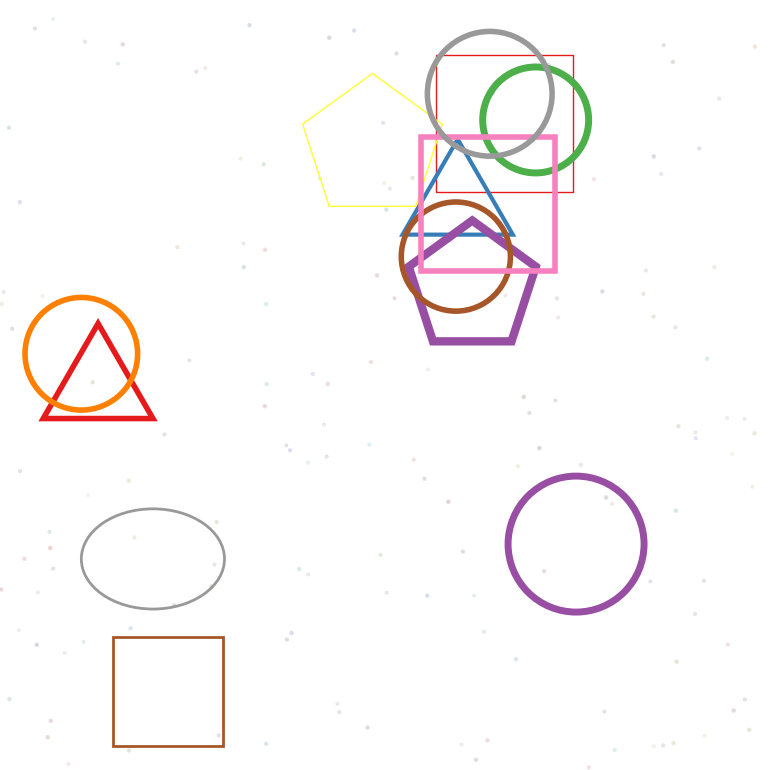[{"shape": "square", "thickness": 0.5, "radius": 0.44, "center": [0.655, 0.839]}, {"shape": "triangle", "thickness": 2, "radius": 0.41, "center": [0.127, 0.498]}, {"shape": "triangle", "thickness": 1.5, "radius": 0.41, "center": [0.594, 0.737]}, {"shape": "circle", "thickness": 2.5, "radius": 0.34, "center": [0.696, 0.844]}, {"shape": "pentagon", "thickness": 3, "radius": 0.43, "center": [0.613, 0.627]}, {"shape": "circle", "thickness": 2.5, "radius": 0.44, "center": [0.748, 0.293]}, {"shape": "circle", "thickness": 2, "radius": 0.37, "center": [0.106, 0.541]}, {"shape": "pentagon", "thickness": 0.5, "radius": 0.48, "center": [0.484, 0.809]}, {"shape": "square", "thickness": 1, "radius": 0.36, "center": [0.218, 0.102]}, {"shape": "circle", "thickness": 2, "radius": 0.35, "center": [0.592, 0.667]}, {"shape": "square", "thickness": 2, "radius": 0.43, "center": [0.634, 0.735]}, {"shape": "oval", "thickness": 1, "radius": 0.46, "center": [0.199, 0.274]}, {"shape": "circle", "thickness": 2, "radius": 0.4, "center": [0.636, 0.878]}]